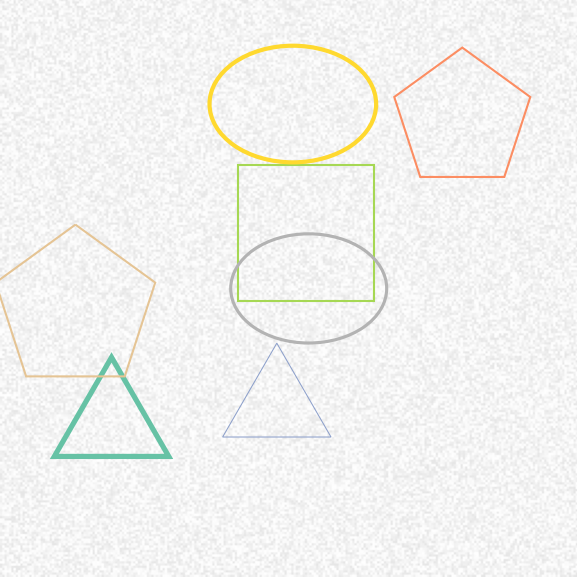[{"shape": "triangle", "thickness": 2.5, "radius": 0.57, "center": [0.193, 0.266]}, {"shape": "pentagon", "thickness": 1, "radius": 0.62, "center": [0.8, 0.793]}, {"shape": "triangle", "thickness": 0.5, "radius": 0.54, "center": [0.479, 0.297]}, {"shape": "square", "thickness": 1, "radius": 0.59, "center": [0.53, 0.595]}, {"shape": "oval", "thickness": 2, "radius": 0.72, "center": [0.507, 0.819]}, {"shape": "pentagon", "thickness": 1, "radius": 0.73, "center": [0.131, 0.465]}, {"shape": "oval", "thickness": 1.5, "radius": 0.68, "center": [0.535, 0.5]}]